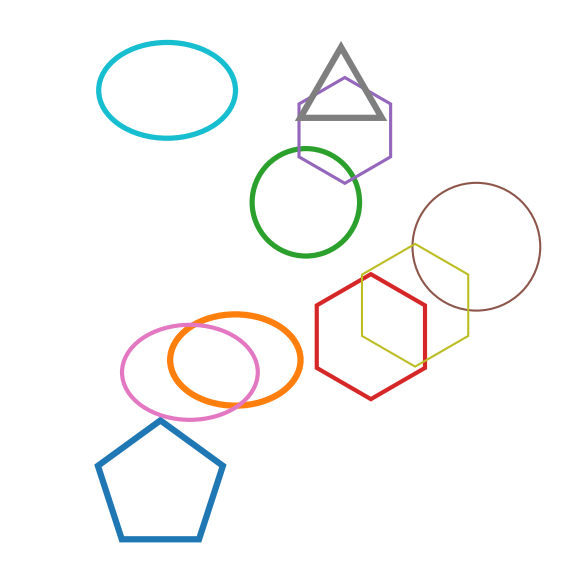[{"shape": "pentagon", "thickness": 3, "radius": 0.57, "center": [0.278, 0.157]}, {"shape": "oval", "thickness": 3, "radius": 0.56, "center": [0.408, 0.376]}, {"shape": "circle", "thickness": 2.5, "radius": 0.47, "center": [0.53, 0.649]}, {"shape": "hexagon", "thickness": 2, "radius": 0.54, "center": [0.642, 0.416]}, {"shape": "hexagon", "thickness": 1.5, "radius": 0.46, "center": [0.597, 0.773]}, {"shape": "circle", "thickness": 1, "radius": 0.55, "center": [0.825, 0.572]}, {"shape": "oval", "thickness": 2, "radius": 0.59, "center": [0.329, 0.354]}, {"shape": "triangle", "thickness": 3, "radius": 0.41, "center": [0.591, 0.836]}, {"shape": "hexagon", "thickness": 1, "radius": 0.53, "center": [0.719, 0.471]}, {"shape": "oval", "thickness": 2.5, "radius": 0.59, "center": [0.289, 0.843]}]